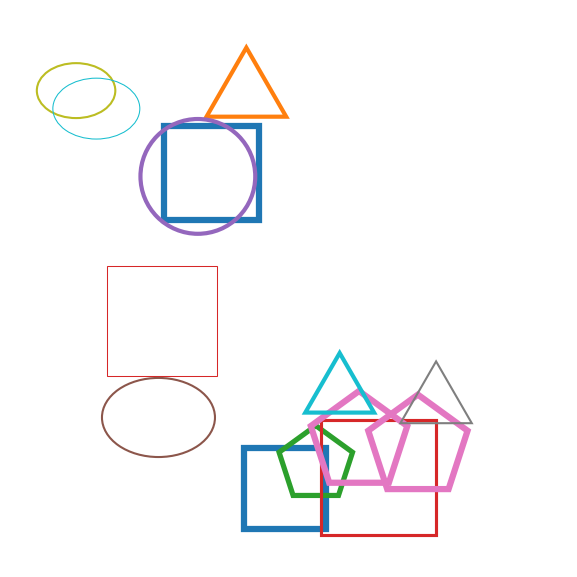[{"shape": "square", "thickness": 3, "radius": 0.35, "center": [0.493, 0.153]}, {"shape": "square", "thickness": 3, "radius": 0.41, "center": [0.366, 0.699]}, {"shape": "triangle", "thickness": 2, "radius": 0.4, "center": [0.427, 0.837]}, {"shape": "pentagon", "thickness": 2.5, "radius": 0.33, "center": [0.547, 0.195]}, {"shape": "square", "thickness": 0.5, "radius": 0.48, "center": [0.281, 0.443]}, {"shape": "square", "thickness": 1.5, "radius": 0.5, "center": [0.655, 0.172]}, {"shape": "circle", "thickness": 2, "radius": 0.5, "center": [0.343, 0.694]}, {"shape": "oval", "thickness": 1, "radius": 0.49, "center": [0.274, 0.276]}, {"shape": "pentagon", "thickness": 3, "radius": 0.44, "center": [0.622, 0.234]}, {"shape": "pentagon", "thickness": 3, "radius": 0.45, "center": [0.724, 0.225]}, {"shape": "triangle", "thickness": 1, "radius": 0.36, "center": [0.755, 0.302]}, {"shape": "oval", "thickness": 1, "radius": 0.34, "center": [0.132, 0.842]}, {"shape": "oval", "thickness": 0.5, "radius": 0.38, "center": [0.167, 0.811]}, {"shape": "triangle", "thickness": 2, "radius": 0.34, "center": [0.588, 0.319]}]